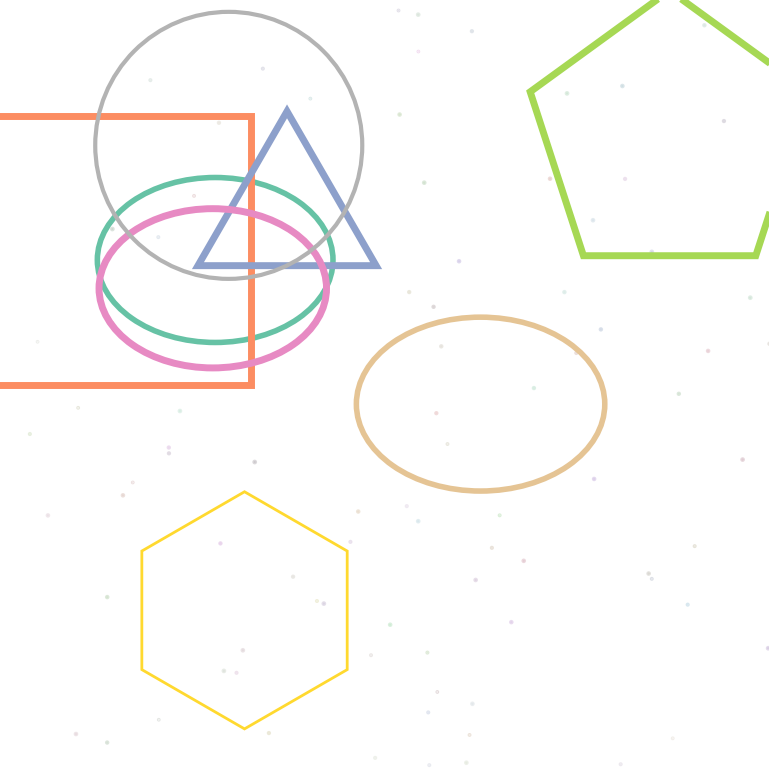[{"shape": "oval", "thickness": 2, "radius": 0.77, "center": [0.279, 0.662]}, {"shape": "square", "thickness": 2.5, "radius": 0.87, "center": [0.152, 0.674]}, {"shape": "triangle", "thickness": 2.5, "radius": 0.67, "center": [0.373, 0.722]}, {"shape": "oval", "thickness": 2.5, "radius": 0.74, "center": [0.276, 0.626]}, {"shape": "pentagon", "thickness": 2.5, "radius": 0.95, "center": [0.87, 0.822]}, {"shape": "hexagon", "thickness": 1, "radius": 0.77, "center": [0.318, 0.207]}, {"shape": "oval", "thickness": 2, "radius": 0.81, "center": [0.624, 0.475]}, {"shape": "circle", "thickness": 1.5, "radius": 0.87, "center": [0.297, 0.811]}]